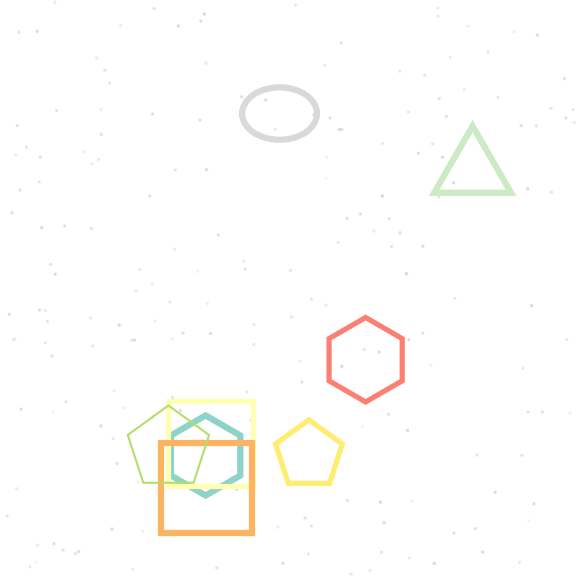[{"shape": "hexagon", "thickness": 3, "radius": 0.35, "center": [0.356, 0.21]}, {"shape": "square", "thickness": 2.5, "radius": 0.37, "center": [0.364, 0.232]}, {"shape": "hexagon", "thickness": 2.5, "radius": 0.37, "center": [0.633, 0.376]}, {"shape": "square", "thickness": 3, "radius": 0.39, "center": [0.358, 0.154]}, {"shape": "pentagon", "thickness": 1, "radius": 0.37, "center": [0.292, 0.223]}, {"shape": "oval", "thickness": 3, "radius": 0.32, "center": [0.484, 0.802]}, {"shape": "triangle", "thickness": 3, "radius": 0.38, "center": [0.818, 0.704]}, {"shape": "pentagon", "thickness": 2.5, "radius": 0.3, "center": [0.535, 0.211]}]